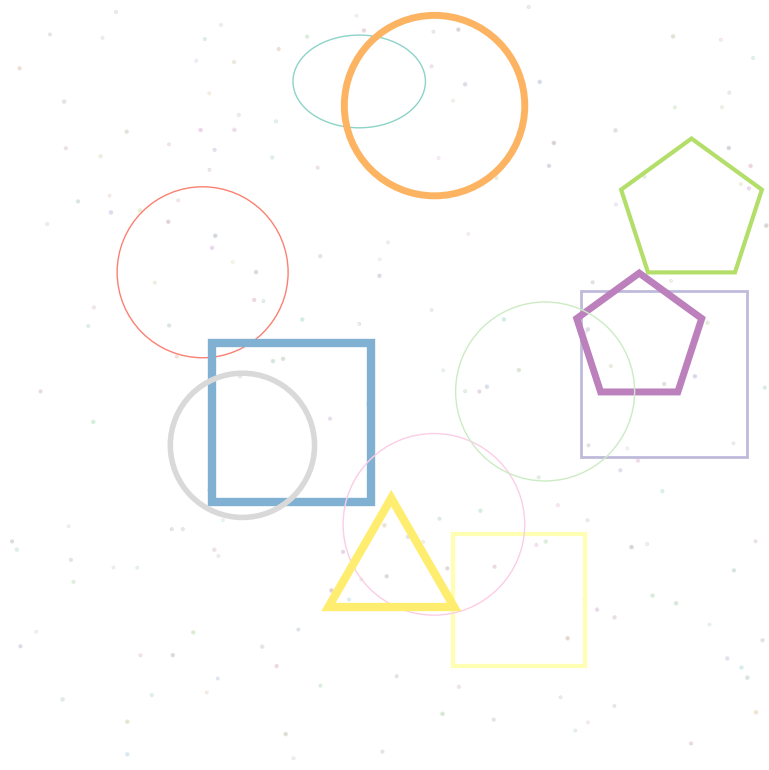[{"shape": "oval", "thickness": 0.5, "radius": 0.43, "center": [0.467, 0.894]}, {"shape": "square", "thickness": 1.5, "radius": 0.43, "center": [0.674, 0.221]}, {"shape": "square", "thickness": 1, "radius": 0.54, "center": [0.863, 0.514]}, {"shape": "circle", "thickness": 0.5, "radius": 0.56, "center": [0.263, 0.646]}, {"shape": "square", "thickness": 3, "radius": 0.52, "center": [0.379, 0.451]}, {"shape": "circle", "thickness": 2.5, "radius": 0.59, "center": [0.564, 0.863]}, {"shape": "pentagon", "thickness": 1.5, "radius": 0.48, "center": [0.898, 0.724]}, {"shape": "circle", "thickness": 0.5, "radius": 0.59, "center": [0.564, 0.319]}, {"shape": "circle", "thickness": 2, "radius": 0.47, "center": [0.315, 0.422]}, {"shape": "pentagon", "thickness": 2.5, "radius": 0.43, "center": [0.83, 0.56]}, {"shape": "circle", "thickness": 0.5, "radius": 0.58, "center": [0.708, 0.492]}, {"shape": "triangle", "thickness": 3, "radius": 0.47, "center": [0.508, 0.259]}]